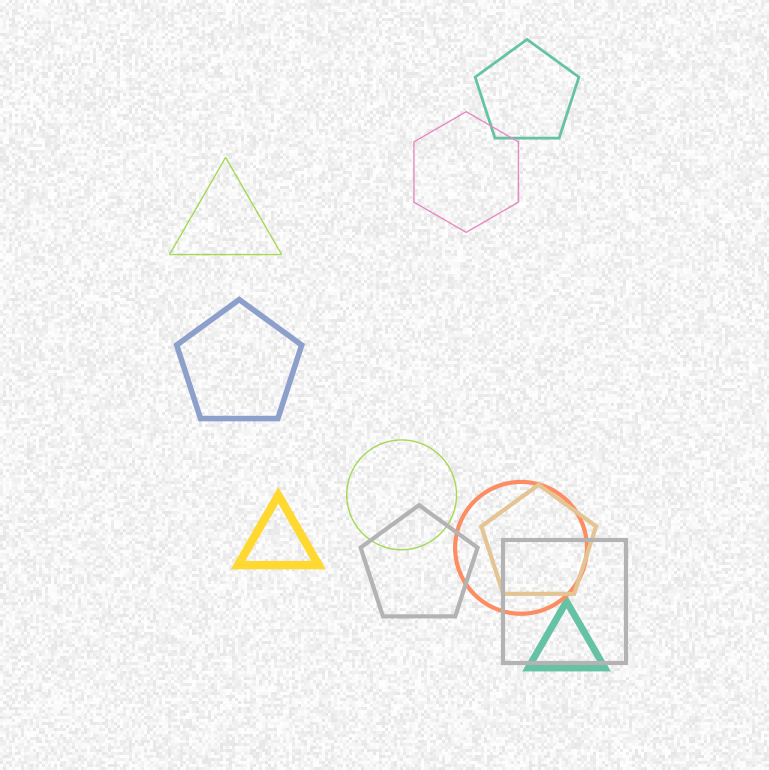[{"shape": "triangle", "thickness": 2.5, "radius": 0.29, "center": [0.736, 0.161]}, {"shape": "pentagon", "thickness": 1, "radius": 0.35, "center": [0.684, 0.878]}, {"shape": "circle", "thickness": 1.5, "radius": 0.43, "center": [0.677, 0.289]}, {"shape": "pentagon", "thickness": 2, "radius": 0.43, "center": [0.311, 0.526]}, {"shape": "hexagon", "thickness": 0.5, "radius": 0.39, "center": [0.605, 0.777]}, {"shape": "triangle", "thickness": 0.5, "radius": 0.42, "center": [0.293, 0.711]}, {"shape": "circle", "thickness": 0.5, "radius": 0.36, "center": [0.522, 0.357]}, {"shape": "triangle", "thickness": 3, "radius": 0.3, "center": [0.361, 0.296]}, {"shape": "pentagon", "thickness": 1.5, "radius": 0.39, "center": [0.7, 0.292]}, {"shape": "square", "thickness": 1.5, "radius": 0.4, "center": [0.733, 0.219]}, {"shape": "pentagon", "thickness": 1.5, "radius": 0.4, "center": [0.544, 0.264]}]